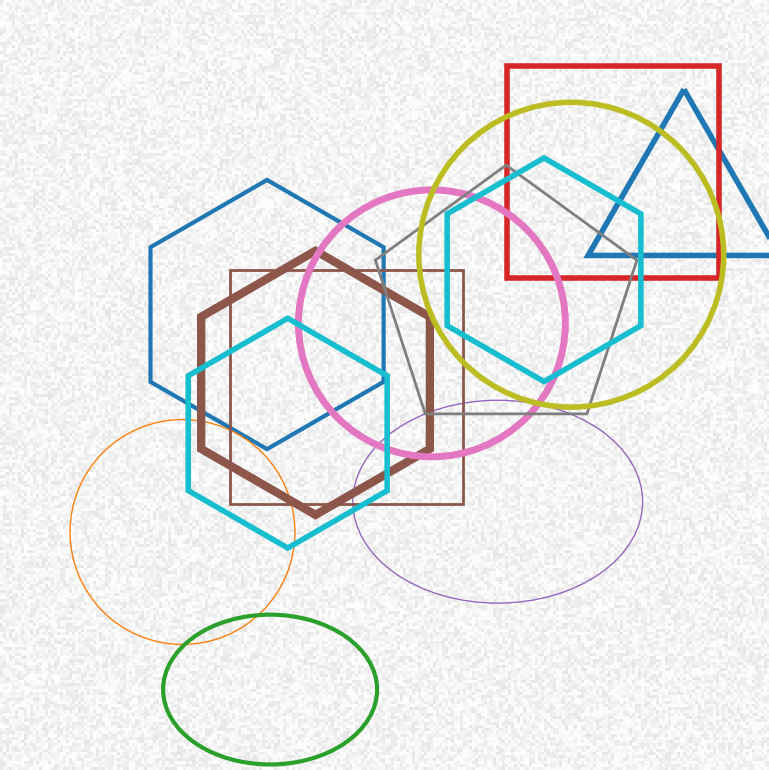[{"shape": "hexagon", "thickness": 1.5, "radius": 0.87, "center": [0.347, 0.592]}, {"shape": "triangle", "thickness": 2, "radius": 0.72, "center": [0.888, 0.74]}, {"shape": "circle", "thickness": 0.5, "radius": 0.73, "center": [0.237, 0.309]}, {"shape": "oval", "thickness": 1.5, "radius": 0.69, "center": [0.351, 0.104]}, {"shape": "square", "thickness": 2, "radius": 0.69, "center": [0.796, 0.777]}, {"shape": "oval", "thickness": 0.5, "radius": 0.94, "center": [0.646, 0.348]}, {"shape": "hexagon", "thickness": 3, "radius": 0.86, "center": [0.41, 0.503]}, {"shape": "square", "thickness": 1, "radius": 0.76, "center": [0.45, 0.497]}, {"shape": "circle", "thickness": 2.5, "radius": 0.87, "center": [0.561, 0.58]}, {"shape": "pentagon", "thickness": 1, "radius": 0.89, "center": [0.657, 0.607]}, {"shape": "circle", "thickness": 2, "radius": 0.99, "center": [0.742, 0.669]}, {"shape": "hexagon", "thickness": 2, "radius": 0.73, "center": [0.707, 0.65]}, {"shape": "hexagon", "thickness": 2, "radius": 0.75, "center": [0.374, 0.437]}]